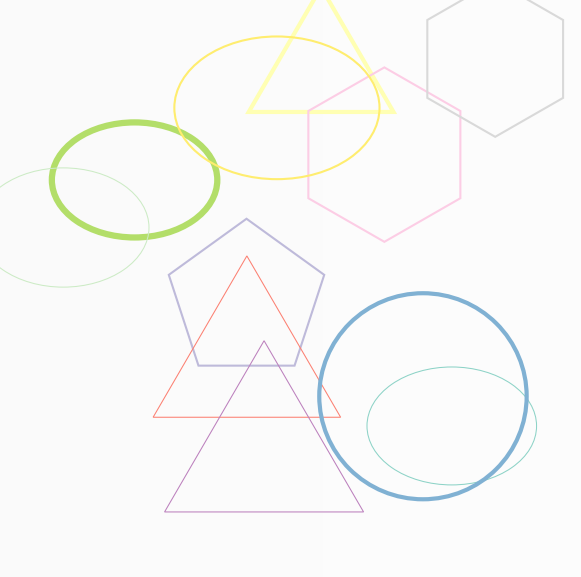[{"shape": "oval", "thickness": 0.5, "radius": 0.73, "center": [0.777, 0.262]}, {"shape": "triangle", "thickness": 2, "radius": 0.72, "center": [0.552, 0.877]}, {"shape": "pentagon", "thickness": 1, "radius": 0.7, "center": [0.424, 0.48]}, {"shape": "triangle", "thickness": 0.5, "radius": 0.93, "center": [0.425, 0.37]}, {"shape": "circle", "thickness": 2, "radius": 0.89, "center": [0.728, 0.313]}, {"shape": "oval", "thickness": 3, "radius": 0.71, "center": [0.232, 0.688]}, {"shape": "hexagon", "thickness": 1, "radius": 0.76, "center": [0.661, 0.731]}, {"shape": "hexagon", "thickness": 1, "radius": 0.67, "center": [0.852, 0.897]}, {"shape": "triangle", "thickness": 0.5, "radius": 0.99, "center": [0.454, 0.211]}, {"shape": "oval", "thickness": 0.5, "radius": 0.74, "center": [0.109, 0.605]}, {"shape": "oval", "thickness": 1, "radius": 0.88, "center": [0.476, 0.812]}]